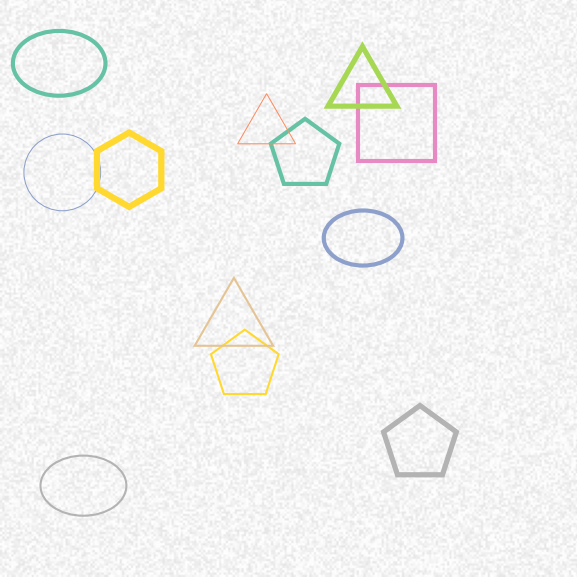[{"shape": "pentagon", "thickness": 2, "radius": 0.31, "center": [0.528, 0.731]}, {"shape": "oval", "thickness": 2, "radius": 0.4, "center": [0.102, 0.889]}, {"shape": "triangle", "thickness": 0.5, "radius": 0.29, "center": [0.462, 0.779]}, {"shape": "circle", "thickness": 0.5, "radius": 0.33, "center": [0.108, 0.701]}, {"shape": "oval", "thickness": 2, "radius": 0.34, "center": [0.629, 0.587]}, {"shape": "square", "thickness": 2, "radius": 0.33, "center": [0.686, 0.786]}, {"shape": "triangle", "thickness": 2.5, "radius": 0.34, "center": [0.628, 0.85]}, {"shape": "hexagon", "thickness": 3, "radius": 0.32, "center": [0.224, 0.705]}, {"shape": "pentagon", "thickness": 1, "radius": 0.31, "center": [0.424, 0.367]}, {"shape": "triangle", "thickness": 1, "radius": 0.39, "center": [0.405, 0.44]}, {"shape": "pentagon", "thickness": 2.5, "radius": 0.33, "center": [0.727, 0.231]}, {"shape": "oval", "thickness": 1, "radius": 0.37, "center": [0.144, 0.158]}]